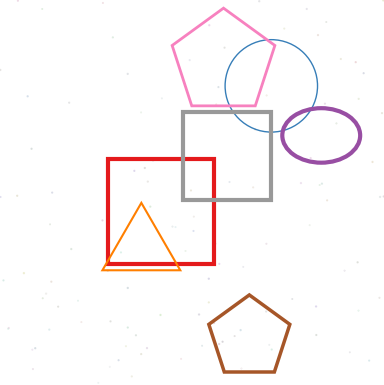[{"shape": "square", "thickness": 3, "radius": 0.69, "center": [0.419, 0.451]}, {"shape": "circle", "thickness": 1, "radius": 0.6, "center": [0.705, 0.777]}, {"shape": "oval", "thickness": 3, "radius": 0.51, "center": [0.834, 0.648]}, {"shape": "triangle", "thickness": 1.5, "radius": 0.58, "center": [0.367, 0.356]}, {"shape": "pentagon", "thickness": 2.5, "radius": 0.55, "center": [0.648, 0.123]}, {"shape": "pentagon", "thickness": 2, "radius": 0.7, "center": [0.581, 0.839]}, {"shape": "square", "thickness": 3, "radius": 0.57, "center": [0.59, 0.595]}]